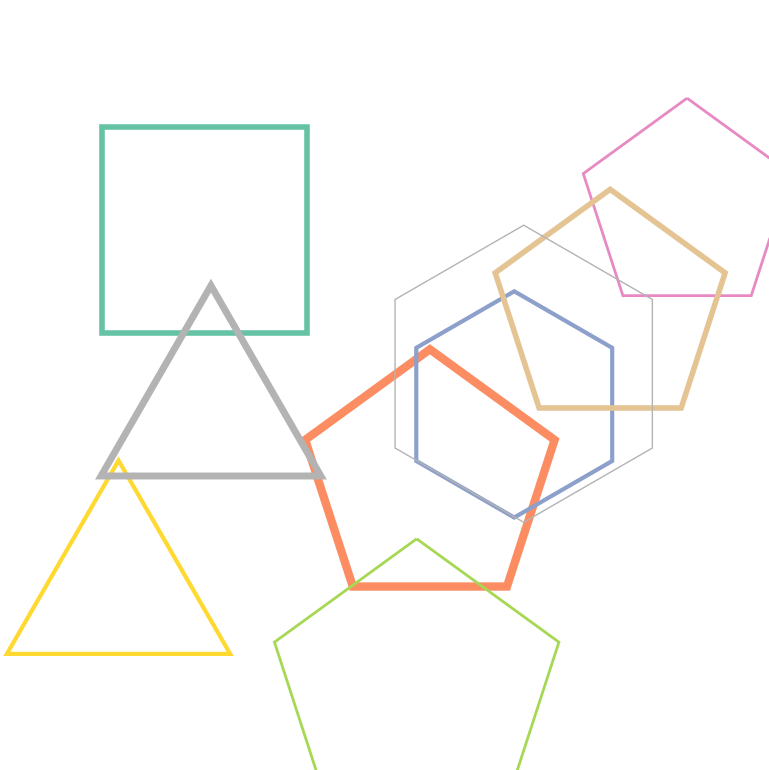[{"shape": "square", "thickness": 2, "radius": 0.67, "center": [0.266, 0.701]}, {"shape": "pentagon", "thickness": 3, "radius": 0.85, "center": [0.558, 0.376]}, {"shape": "hexagon", "thickness": 1.5, "radius": 0.73, "center": [0.668, 0.475]}, {"shape": "pentagon", "thickness": 1, "radius": 0.71, "center": [0.892, 0.731]}, {"shape": "pentagon", "thickness": 1, "radius": 0.97, "center": [0.541, 0.106]}, {"shape": "triangle", "thickness": 1.5, "radius": 0.84, "center": [0.154, 0.234]}, {"shape": "pentagon", "thickness": 2, "radius": 0.78, "center": [0.792, 0.597]}, {"shape": "triangle", "thickness": 2.5, "radius": 0.82, "center": [0.274, 0.464]}, {"shape": "hexagon", "thickness": 0.5, "radius": 0.96, "center": [0.68, 0.515]}]